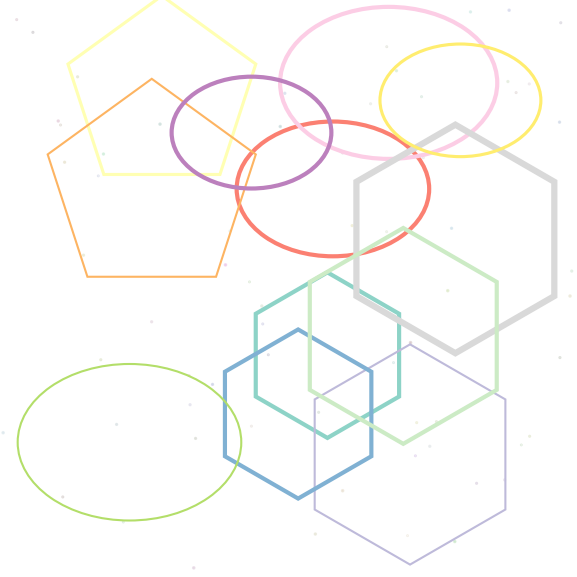[{"shape": "hexagon", "thickness": 2, "radius": 0.72, "center": [0.567, 0.384]}, {"shape": "pentagon", "thickness": 1.5, "radius": 0.85, "center": [0.28, 0.835]}, {"shape": "hexagon", "thickness": 1, "radius": 0.95, "center": [0.71, 0.212]}, {"shape": "oval", "thickness": 2, "radius": 0.83, "center": [0.576, 0.672]}, {"shape": "hexagon", "thickness": 2, "radius": 0.73, "center": [0.516, 0.282]}, {"shape": "pentagon", "thickness": 1, "radius": 0.95, "center": [0.263, 0.673]}, {"shape": "oval", "thickness": 1, "radius": 0.97, "center": [0.224, 0.233]}, {"shape": "oval", "thickness": 2, "radius": 0.94, "center": [0.673, 0.856]}, {"shape": "hexagon", "thickness": 3, "radius": 0.99, "center": [0.789, 0.585]}, {"shape": "oval", "thickness": 2, "radius": 0.69, "center": [0.435, 0.77]}, {"shape": "hexagon", "thickness": 2, "radius": 0.93, "center": [0.698, 0.417]}, {"shape": "oval", "thickness": 1.5, "radius": 0.7, "center": [0.797, 0.825]}]